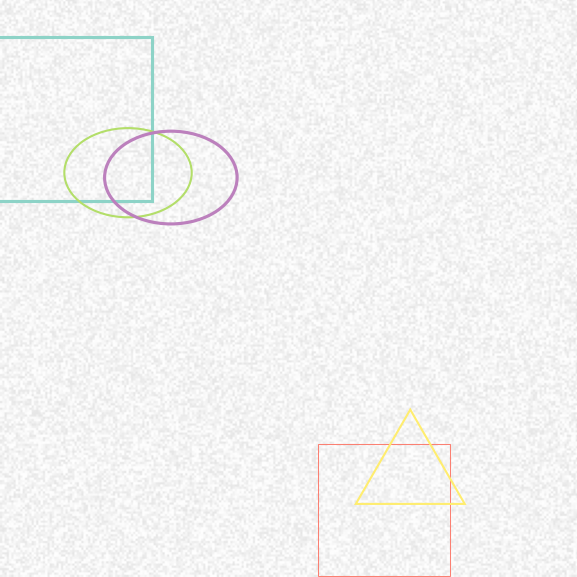[{"shape": "square", "thickness": 1.5, "radius": 0.71, "center": [0.12, 0.793]}, {"shape": "square", "thickness": 0.5, "radius": 0.57, "center": [0.664, 0.117]}, {"shape": "oval", "thickness": 1, "radius": 0.55, "center": [0.222, 0.7]}, {"shape": "oval", "thickness": 1.5, "radius": 0.57, "center": [0.296, 0.692]}, {"shape": "triangle", "thickness": 1, "radius": 0.54, "center": [0.71, 0.181]}]